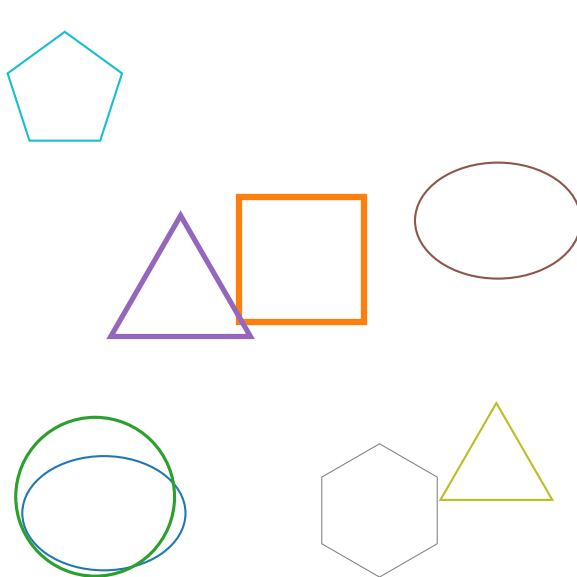[{"shape": "oval", "thickness": 1, "radius": 0.71, "center": [0.18, 0.11]}, {"shape": "square", "thickness": 3, "radius": 0.54, "center": [0.522, 0.55]}, {"shape": "circle", "thickness": 1.5, "radius": 0.69, "center": [0.165, 0.139]}, {"shape": "triangle", "thickness": 2.5, "radius": 0.7, "center": [0.313, 0.486]}, {"shape": "oval", "thickness": 1, "radius": 0.72, "center": [0.862, 0.617]}, {"shape": "hexagon", "thickness": 0.5, "radius": 0.58, "center": [0.657, 0.115]}, {"shape": "triangle", "thickness": 1, "radius": 0.56, "center": [0.86, 0.189]}, {"shape": "pentagon", "thickness": 1, "radius": 0.52, "center": [0.112, 0.84]}]